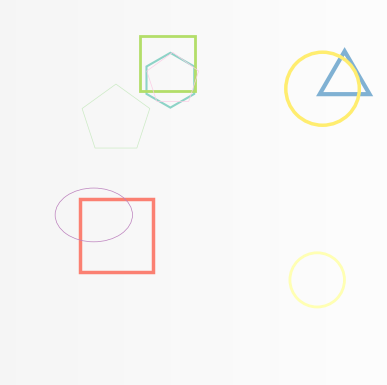[{"shape": "hexagon", "thickness": 1.5, "radius": 0.36, "center": [0.44, 0.792]}, {"shape": "circle", "thickness": 2, "radius": 0.35, "center": [0.819, 0.273]}, {"shape": "square", "thickness": 2.5, "radius": 0.47, "center": [0.3, 0.387]}, {"shape": "triangle", "thickness": 3, "radius": 0.37, "center": [0.889, 0.793]}, {"shape": "square", "thickness": 2, "radius": 0.36, "center": [0.432, 0.834]}, {"shape": "pentagon", "thickness": 0.5, "radius": 0.35, "center": [0.446, 0.794]}, {"shape": "oval", "thickness": 0.5, "radius": 0.5, "center": [0.242, 0.442]}, {"shape": "pentagon", "thickness": 0.5, "radius": 0.46, "center": [0.299, 0.69]}, {"shape": "circle", "thickness": 2.5, "radius": 0.47, "center": [0.832, 0.77]}]